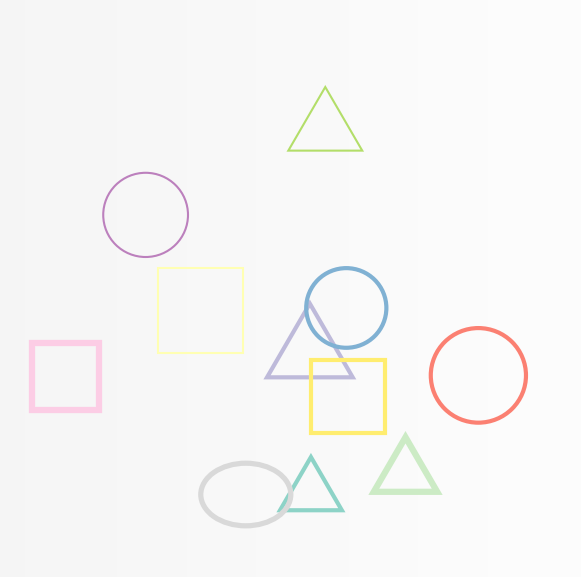[{"shape": "triangle", "thickness": 2, "radius": 0.31, "center": [0.535, 0.146]}, {"shape": "square", "thickness": 1, "radius": 0.37, "center": [0.345, 0.462]}, {"shape": "triangle", "thickness": 2, "radius": 0.43, "center": [0.533, 0.388]}, {"shape": "circle", "thickness": 2, "radius": 0.41, "center": [0.823, 0.349]}, {"shape": "circle", "thickness": 2, "radius": 0.34, "center": [0.596, 0.466]}, {"shape": "triangle", "thickness": 1, "radius": 0.37, "center": [0.56, 0.775]}, {"shape": "square", "thickness": 3, "radius": 0.29, "center": [0.112, 0.347]}, {"shape": "oval", "thickness": 2.5, "radius": 0.39, "center": [0.423, 0.143]}, {"shape": "circle", "thickness": 1, "radius": 0.36, "center": [0.251, 0.627]}, {"shape": "triangle", "thickness": 3, "radius": 0.32, "center": [0.698, 0.179]}, {"shape": "square", "thickness": 2, "radius": 0.32, "center": [0.599, 0.313]}]